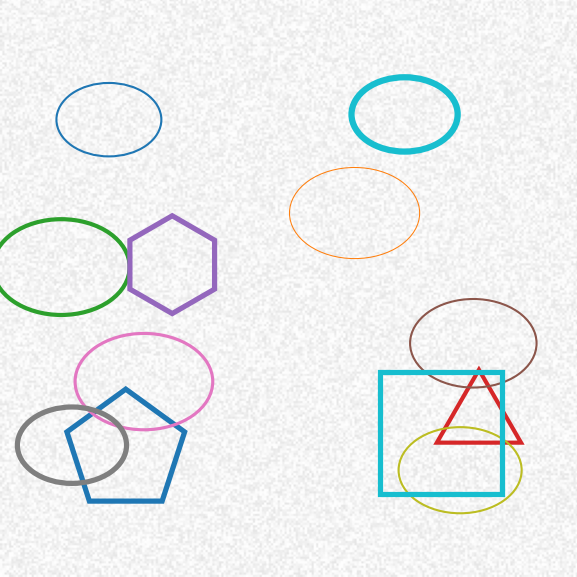[{"shape": "pentagon", "thickness": 2.5, "radius": 0.54, "center": [0.218, 0.218]}, {"shape": "oval", "thickness": 1, "radius": 0.45, "center": [0.189, 0.792]}, {"shape": "oval", "thickness": 0.5, "radius": 0.56, "center": [0.614, 0.63]}, {"shape": "oval", "thickness": 2, "radius": 0.59, "center": [0.106, 0.537]}, {"shape": "triangle", "thickness": 2, "radius": 0.42, "center": [0.829, 0.275]}, {"shape": "hexagon", "thickness": 2.5, "radius": 0.42, "center": [0.298, 0.541]}, {"shape": "oval", "thickness": 1, "radius": 0.55, "center": [0.82, 0.405]}, {"shape": "oval", "thickness": 1.5, "radius": 0.6, "center": [0.249, 0.338]}, {"shape": "oval", "thickness": 2.5, "radius": 0.47, "center": [0.125, 0.228]}, {"shape": "oval", "thickness": 1, "radius": 0.53, "center": [0.797, 0.185]}, {"shape": "square", "thickness": 2.5, "radius": 0.53, "center": [0.764, 0.249]}, {"shape": "oval", "thickness": 3, "radius": 0.46, "center": [0.701, 0.801]}]